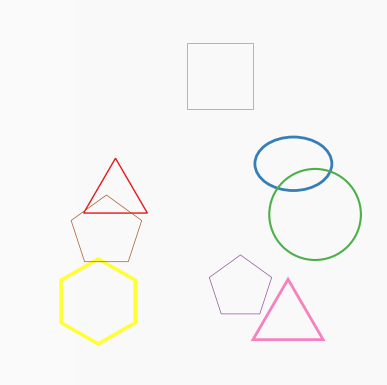[{"shape": "triangle", "thickness": 1, "radius": 0.47, "center": [0.298, 0.494]}, {"shape": "oval", "thickness": 2, "radius": 0.5, "center": [0.757, 0.575]}, {"shape": "circle", "thickness": 1.5, "radius": 0.59, "center": [0.813, 0.443]}, {"shape": "pentagon", "thickness": 0.5, "radius": 0.42, "center": [0.621, 0.253]}, {"shape": "hexagon", "thickness": 2.5, "radius": 0.55, "center": [0.253, 0.217]}, {"shape": "pentagon", "thickness": 0.5, "radius": 0.48, "center": [0.275, 0.398]}, {"shape": "triangle", "thickness": 2, "radius": 0.52, "center": [0.743, 0.17]}, {"shape": "square", "thickness": 0.5, "radius": 0.42, "center": [0.568, 0.802]}]